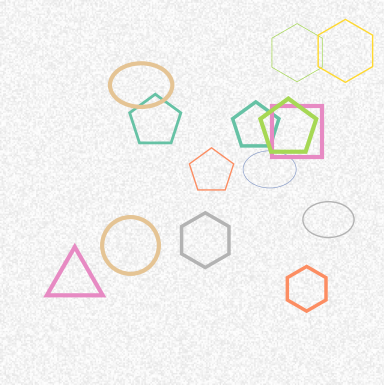[{"shape": "pentagon", "thickness": 2, "radius": 0.35, "center": [0.403, 0.685]}, {"shape": "pentagon", "thickness": 2.5, "radius": 0.32, "center": [0.664, 0.672]}, {"shape": "pentagon", "thickness": 1, "radius": 0.3, "center": [0.549, 0.556]}, {"shape": "hexagon", "thickness": 2.5, "radius": 0.29, "center": [0.797, 0.25]}, {"shape": "oval", "thickness": 0.5, "radius": 0.34, "center": [0.7, 0.56]}, {"shape": "triangle", "thickness": 3, "radius": 0.42, "center": [0.194, 0.275]}, {"shape": "square", "thickness": 3, "radius": 0.33, "center": [0.771, 0.659]}, {"shape": "pentagon", "thickness": 3, "radius": 0.38, "center": [0.749, 0.668]}, {"shape": "hexagon", "thickness": 0.5, "radius": 0.38, "center": [0.772, 0.863]}, {"shape": "hexagon", "thickness": 1, "radius": 0.41, "center": [0.897, 0.868]}, {"shape": "oval", "thickness": 3, "radius": 0.4, "center": [0.367, 0.779]}, {"shape": "circle", "thickness": 3, "radius": 0.37, "center": [0.339, 0.362]}, {"shape": "hexagon", "thickness": 2.5, "radius": 0.36, "center": [0.533, 0.376]}, {"shape": "oval", "thickness": 1, "radius": 0.33, "center": [0.853, 0.43]}]